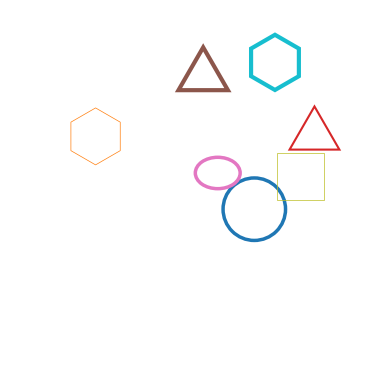[{"shape": "circle", "thickness": 2.5, "radius": 0.41, "center": [0.661, 0.457]}, {"shape": "hexagon", "thickness": 0.5, "radius": 0.37, "center": [0.248, 0.646]}, {"shape": "triangle", "thickness": 1.5, "radius": 0.37, "center": [0.817, 0.649]}, {"shape": "triangle", "thickness": 3, "radius": 0.37, "center": [0.528, 0.803]}, {"shape": "oval", "thickness": 2.5, "radius": 0.29, "center": [0.566, 0.551]}, {"shape": "square", "thickness": 0.5, "radius": 0.3, "center": [0.781, 0.541]}, {"shape": "hexagon", "thickness": 3, "radius": 0.36, "center": [0.714, 0.838]}]